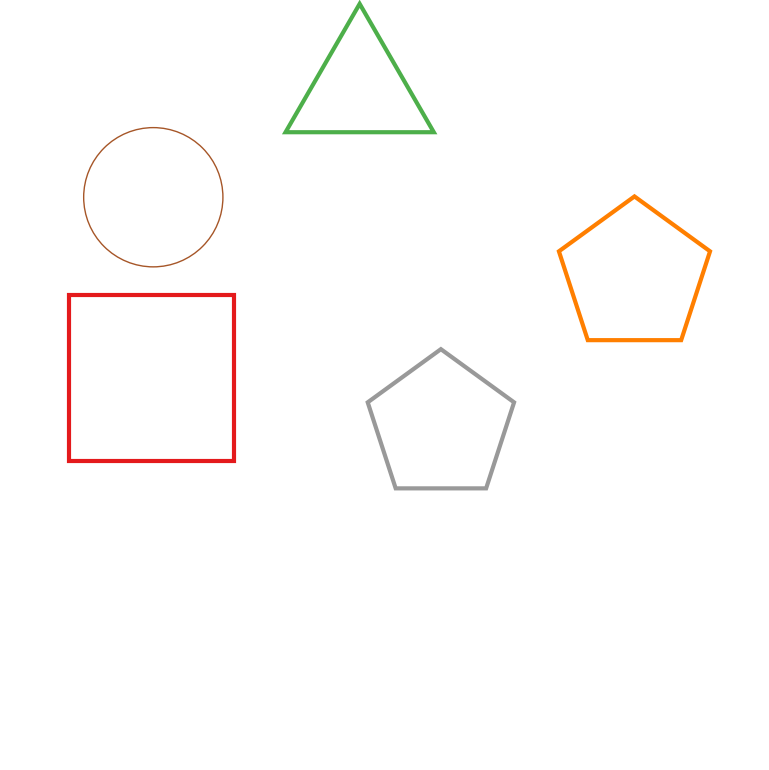[{"shape": "square", "thickness": 1.5, "radius": 0.54, "center": [0.197, 0.509]}, {"shape": "triangle", "thickness": 1.5, "radius": 0.56, "center": [0.467, 0.884]}, {"shape": "pentagon", "thickness": 1.5, "radius": 0.52, "center": [0.824, 0.642]}, {"shape": "circle", "thickness": 0.5, "radius": 0.45, "center": [0.199, 0.744]}, {"shape": "pentagon", "thickness": 1.5, "radius": 0.5, "center": [0.573, 0.447]}]